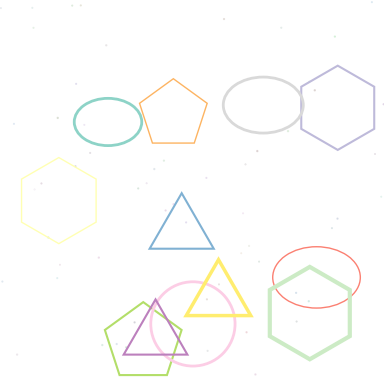[{"shape": "oval", "thickness": 2, "radius": 0.44, "center": [0.281, 0.683]}, {"shape": "hexagon", "thickness": 1, "radius": 0.56, "center": [0.153, 0.479]}, {"shape": "hexagon", "thickness": 1.5, "radius": 0.55, "center": [0.877, 0.72]}, {"shape": "oval", "thickness": 1, "radius": 0.57, "center": [0.822, 0.279]}, {"shape": "triangle", "thickness": 1.5, "radius": 0.48, "center": [0.472, 0.402]}, {"shape": "pentagon", "thickness": 1, "radius": 0.46, "center": [0.45, 0.703]}, {"shape": "pentagon", "thickness": 1.5, "radius": 0.52, "center": [0.372, 0.111]}, {"shape": "circle", "thickness": 2, "radius": 0.55, "center": [0.501, 0.159]}, {"shape": "oval", "thickness": 2, "radius": 0.52, "center": [0.684, 0.727]}, {"shape": "triangle", "thickness": 1.5, "radius": 0.48, "center": [0.404, 0.127]}, {"shape": "hexagon", "thickness": 3, "radius": 0.6, "center": [0.805, 0.187]}, {"shape": "triangle", "thickness": 2.5, "radius": 0.48, "center": [0.568, 0.229]}]